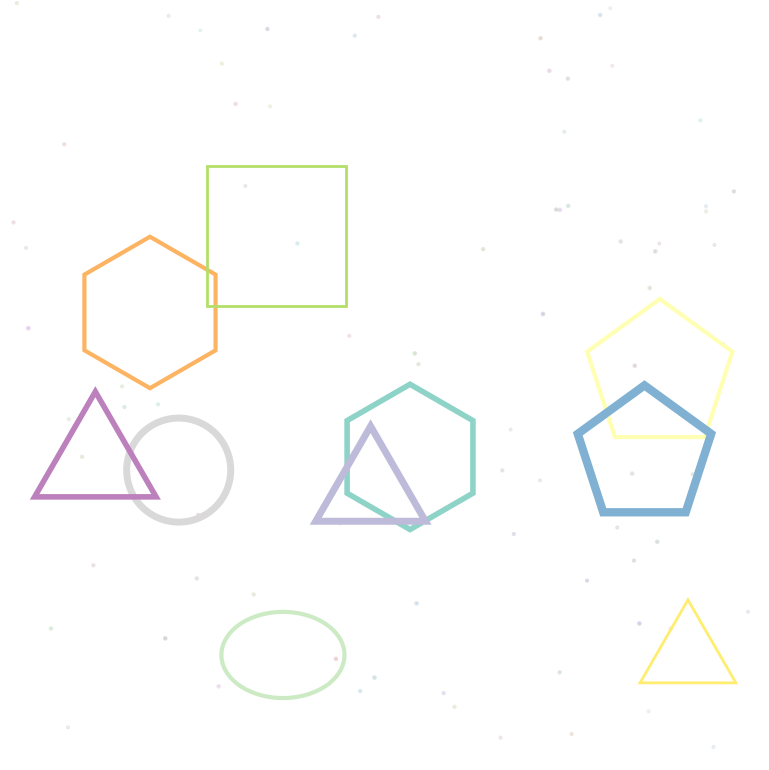[{"shape": "hexagon", "thickness": 2, "radius": 0.47, "center": [0.532, 0.407]}, {"shape": "pentagon", "thickness": 1.5, "radius": 0.5, "center": [0.857, 0.513]}, {"shape": "triangle", "thickness": 2.5, "radius": 0.41, "center": [0.481, 0.364]}, {"shape": "pentagon", "thickness": 3, "radius": 0.46, "center": [0.837, 0.408]}, {"shape": "hexagon", "thickness": 1.5, "radius": 0.49, "center": [0.195, 0.594]}, {"shape": "square", "thickness": 1, "radius": 0.45, "center": [0.359, 0.694]}, {"shape": "circle", "thickness": 2.5, "radius": 0.34, "center": [0.232, 0.39]}, {"shape": "triangle", "thickness": 2, "radius": 0.46, "center": [0.124, 0.4]}, {"shape": "oval", "thickness": 1.5, "radius": 0.4, "center": [0.367, 0.149]}, {"shape": "triangle", "thickness": 1, "radius": 0.36, "center": [0.893, 0.149]}]